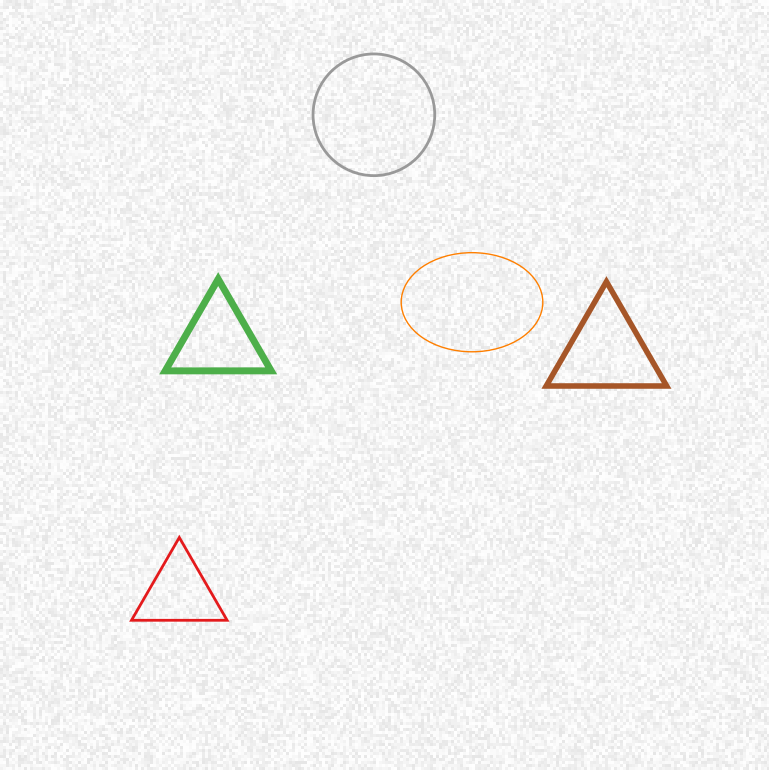[{"shape": "triangle", "thickness": 1, "radius": 0.36, "center": [0.233, 0.23]}, {"shape": "triangle", "thickness": 2.5, "radius": 0.4, "center": [0.283, 0.558]}, {"shape": "oval", "thickness": 0.5, "radius": 0.46, "center": [0.613, 0.608]}, {"shape": "triangle", "thickness": 2, "radius": 0.45, "center": [0.788, 0.544]}, {"shape": "circle", "thickness": 1, "radius": 0.4, "center": [0.486, 0.851]}]